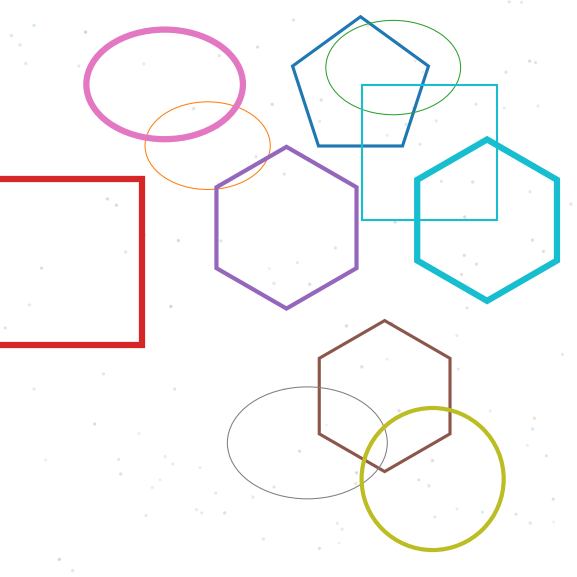[{"shape": "pentagon", "thickness": 1.5, "radius": 0.62, "center": [0.624, 0.846]}, {"shape": "oval", "thickness": 0.5, "radius": 0.54, "center": [0.36, 0.747]}, {"shape": "oval", "thickness": 0.5, "radius": 0.58, "center": [0.681, 0.882]}, {"shape": "square", "thickness": 3, "radius": 0.72, "center": [0.102, 0.546]}, {"shape": "hexagon", "thickness": 2, "radius": 0.7, "center": [0.496, 0.605]}, {"shape": "hexagon", "thickness": 1.5, "radius": 0.65, "center": [0.666, 0.313]}, {"shape": "oval", "thickness": 3, "radius": 0.68, "center": [0.285, 0.853]}, {"shape": "oval", "thickness": 0.5, "radius": 0.69, "center": [0.532, 0.232]}, {"shape": "circle", "thickness": 2, "radius": 0.62, "center": [0.749, 0.17]}, {"shape": "hexagon", "thickness": 3, "radius": 0.7, "center": [0.843, 0.618]}, {"shape": "square", "thickness": 1, "radius": 0.58, "center": [0.743, 0.736]}]